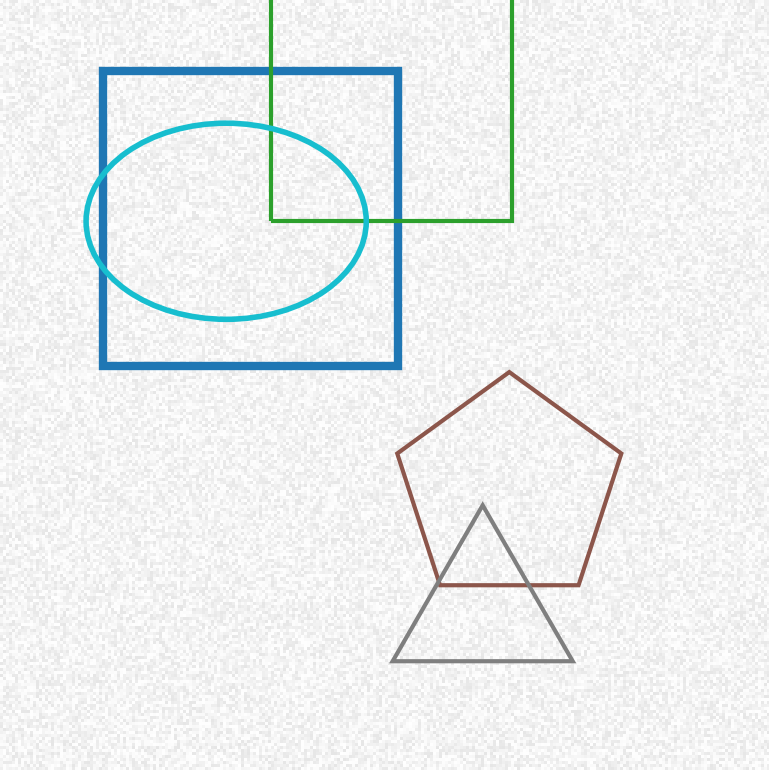[{"shape": "square", "thickness": 3, "radius": 0.96, "center": [0.325, 0.716]}, {"shape": "square", "thickness": 1.5, "radius": 0.79, "center": [0.508, 0.87]}, {"shape": "pentagon", "thickness": 1.5, "radius": 0.77, "center": [0.661, 0.364]}, {"shape": "triangle", "thickness": 1.5, "radius": 0.68, "center": [0.627, 0.209]}, {"shape": "oval", "thickness": 2, "radius": 0.91, "center": [0.294, 0.713]}]